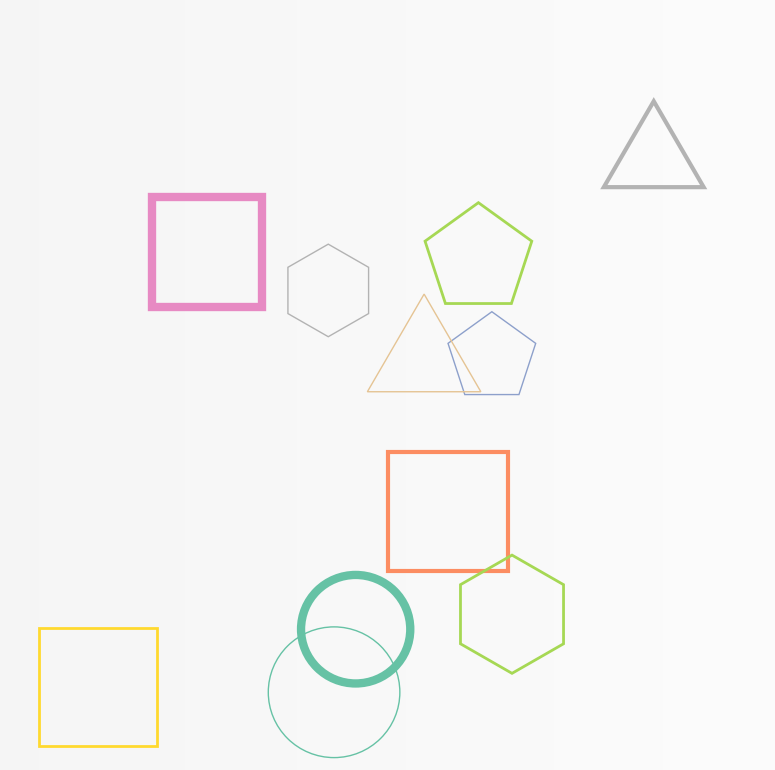[{"shape": "circle", "thickness": 0.5, "radius": 0.42, "center": [0.431, 0.101]}, {"shape": "circle", "thickness": 3, "radius": 0.35, "center": [0.459, 0.183]}, {"shape": "square", "thickness": 1.5, "radius": 0.38, "center": [0.578, 0.335]}, {"shape": "pentagon", "thickness": 0.5, "radius": 0.3, "center": [0.635, 0.536]}, {"shape": "square", "thickness": 3, "radius": 0.36, "center": [0.267, 0.673]}, {"shape": "pentagon", "thickness": 1, "radius": 0.36, "center": [0.617, 0.664]}, {"shape": "hexagon", "thickness": 1, "radius": 0.38, "center": [0.661, 0.202]}, {"shape": "square", "thickness": 1, "radius": 0.38, "center": [0.127, 0.108]}, {"shape": "triangle", "thickness": 0.5, "radius": 0.42, "center": [0.547, 0.534]}, {"shape": "hexagon", "thickness": 0.5, "radius": 0.3, "center": [0.424, 0.623]}, {"shape": "triangle", "thickness": 1.5, "radius": 0.37, "center": [0.844, 0.794]}]